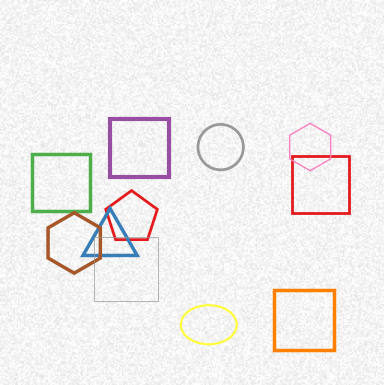[{"shape": "square", "thickness": 2, "radius": 0.37, "center": [0.832, 0.521]}, {"shape": "pentagon", "thickness": 2, "radius": 0.35, "center": [0.342, 0.435]}, {"shape": "triangle", "thickness": 2.5, "radius": 0.41, "center": [0.286, 0.377]}, {"shape": "square", "thickness": 2.5, "radius": 0.37, "center": [0.158, 0.526]}, {"shape": "square", "thickness": 3, "radius": 0.38, "center": [0.362, 0.615]}, {"shape": "square", "thickness": 2.5, "radius": 0.39, "center": [0.789, 0.169]}, {"shape": "oval", "thickness": 1.5, "radius": 0.36, "center": [0.542, 0.157]}, {"shape": "hexagon", "thickness": 2.5, "radius": 0.39, "center": [0.193, 0.369]}, {"shape": "hexagon", "thickness": 1, "radius": 0.31, "center": [0.806, 0.618]}, {"shape": "circle", "thickness": 2, "radius": 0.3, "center": [0.573, 0.618]}, {"shape": "square", "thickness": 0.5, "radius": 0.42, "center": [0.326, 0.301]}]